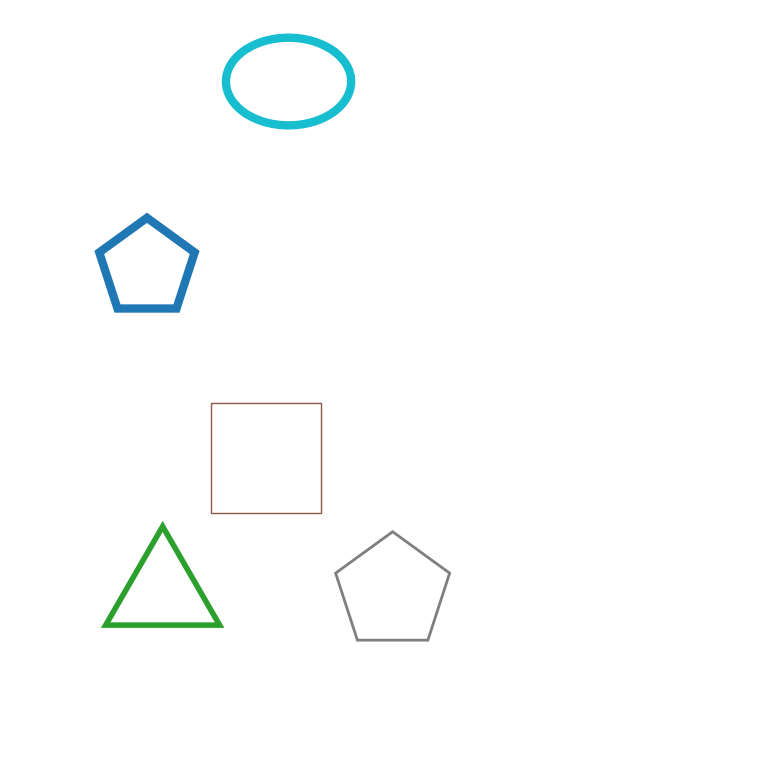[{"shape": "pentagon", "thickness": 3, "radius": 0.33, "center": [0.191, 0.652]}, {"shape": "triangle", "thickness": 2, "radius": 0.43, "center": [0.211, 0.231]}, {"shape": "square", "thickness": 0.5, "radius": 0.36, "center": [0.346, 0.406]}, {"shape": "pentagon", "thickness": 1, "radius": 0.39, "center": [0.51, 0.232]}, {"shape": "oval", "thickness": 3, "radius": 0.41, "center": [0.375, 0.894]}]